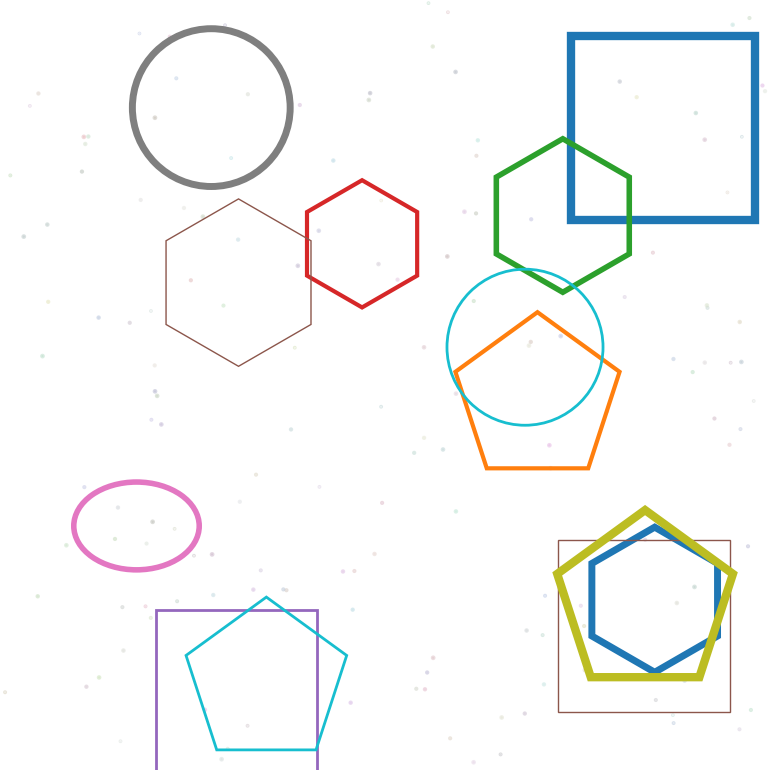[{"shape": "square", "thickness": 3, "radius": 0.6, "center": [0.861, 0.834]}, {"shape": "hexagon", "thickness": 2.5, "radius": 0.47, "center": [0.85, 0.221]}, {"shape": "pentagon", "thickness": 1.5, "radius": 0.56, "center": [0.698, 0.482]}, {"shape": "hexagon", "thickness": 2, "radius": 0.5, "center": [0.731, 0.72]}, {"shape": "hexagon", "thickness": 1.5, "radius": 0.41, "center": [0.47, 0.683]}, {"shape": "square", "thickness": 1, "radius": 0.52, "center": [0.307, 0.103]}, {"shape": "hexagon", "thickness": 0.5, "radius": 0.54, "center": [0.31, 0.633]}, {"shape": "square", "thickness": 0.5, "radius": 0.56, "center": [0.836, 0.187]}, {"shape": "oval", "thickness": 2, "radius": 0.41, "center": [0.177, 0.317]}, {"shape": "circle", "thickness": 2.5, "radius": 0.51, "center": [0.274, 0.86]}, {"shape": "pentagon", "thickness": 3, "radius": 0.6, "center": [0.838, 0.218]}, {"shape": "circle", "thickness": 1, "radius": 0.51, "center": [0.682, 0.549]}, {"shape": "pentagon", "thickness": 1, "radius": 0.55, "center": [0.346, 0.115]}]